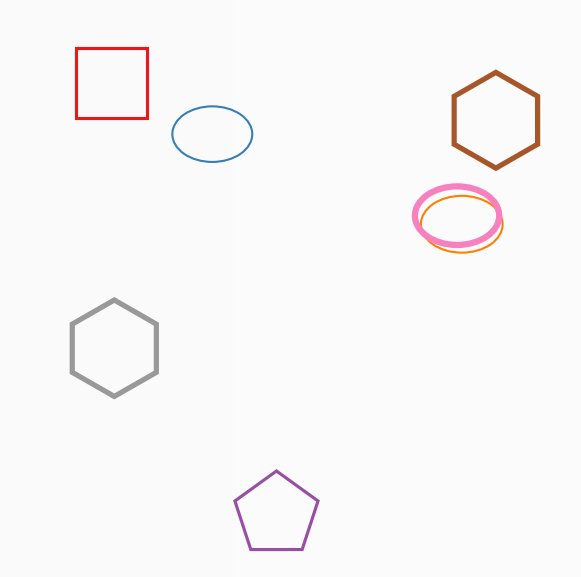[{"shape": "square", "thickness": 1.5, "radius": 0.3, "center": [0.192, 0.856]}, {"shape": "oval", "thickness": 1, "radius": 0.34, "center": [0.365, 0.767]}, {"shape": "pentagon", "thickness": 1.5, "radius": 0.38, "center": [0.476, 0.108]}, {"shape": "oval", "thickness": 1, "radius": 0.35, "center": [0.794, 0.611]}, {"shape": "hexagon", "thickness": 2.5, "radius": 0.41, "center": [0.853, 0.791]}, {"shape": "oval", "thickness": 3, "radius": 0.36, "center": [0.786, 0.626]}, {"shape": "hexagon", "thickness": 2.5, "radius": 0.42, "center": [0.197, 0.396]}]